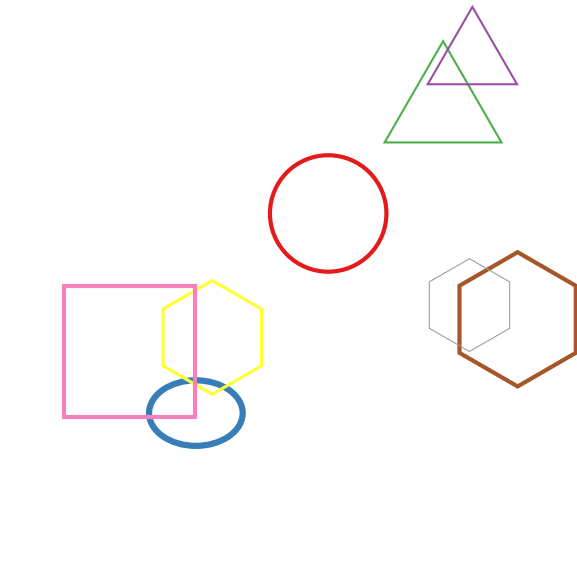[{"shape": "circle", "thickness": 2, "radius": 0.5, "center": [0.568, 0.629]}, {"shape": "oval", "thickness": 3, "radius": 0.41, "center": [0.339, 0.284]}, {"shape": "triangle", "thickness": 1, "radius": 0.58, "center": [0.767, 0.811]}, {"shape": "triangle", "thickness": 1, "radius": 0.45, "center": [0.818, 0.898]}, {"shape": "hexagon", "thickness": 1.5, "radius": 0.49, "center": [0.368, 0.415]}, {"shape": "hexagon", "thickness": 2, "radius": 0.58, "center": [0.896, 0.446]}, {"shape": "square", "thickness": 2, "radius": 0.56, "center": [0.224, 0.39]}, {"shape": "hexagon", "thickness": 0.5, "radius": 0.4, "center": [0.813, 0.471]}]